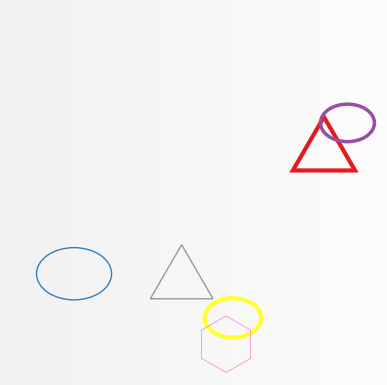[{"shape": "triangle", "thickness": 3, "radius": 0.46, "center": [0.836, 0.604]}, {"shape": "oval", "thickness": 1, "radius": 0.48, "center": [0.191, 0.289]}, {"shape": "oval", "thickness": 2.5, "radius": 0.35, "center": [0.897, 0.681]}, {"shape": "oval", "thickness": 3, "radius": 0.36, "center": [0.601, 0.174]}, {"shape": "hexagon", "thickness": 0.5, "radius": 0.37, "center": [0.583, 0.106]}, {"shape": "triangle", "thickness": 1, "radius": 0.47, "center": [0.469, 0.271]}]